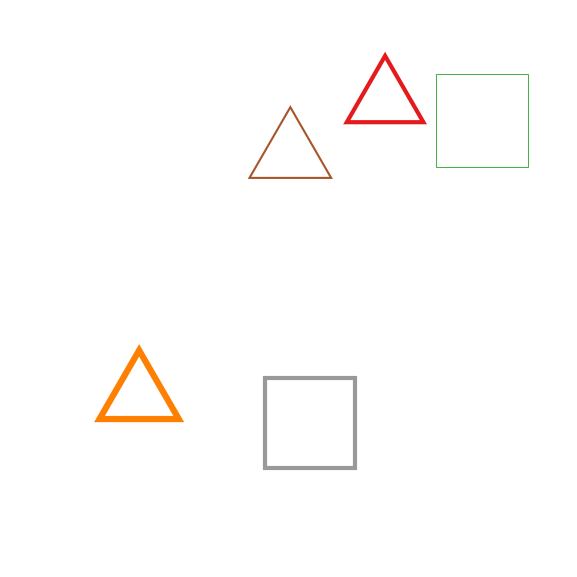[{"shape": "triangle", "thickness": 2, "radius": 0.38, "center": [0.667, 0.826]}, {"shape": "square", "thickness": 0.5, "radius": 0.4, "center": [0.835, 0.79]}, {"shape": "triangle", "thickness": 3, "radius": 0.4, "center": [0.241, 0.313]}, {"shape": "triangle", "thickness": 1, "radius": 0.41, "center": [0.503, 0.732]}, {"shape": "square", "thickness": 2, "radius": 0.39, "center": [0.537, 0.267]}]